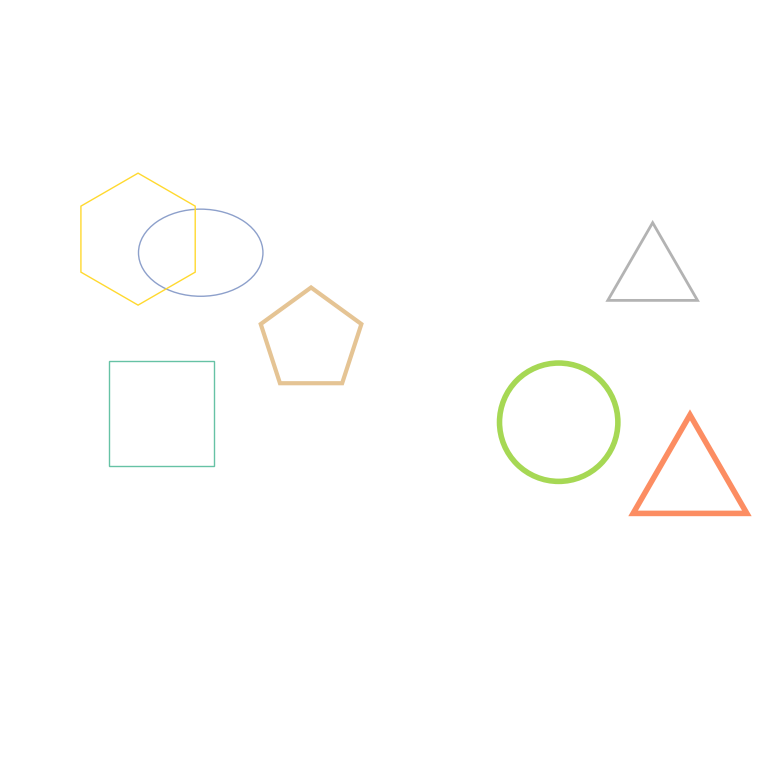[{"shape": "square", "thickness": 0.5, "radius": 0.34, "center": [0.21, 0.463]}, {"shape": "triangle", "thickness": 2, "radius": 0.43, "center": [0.896, 0.376]}, {"shape": "oval", "thickness": 0.5, "radius": 0.4, "center": [0.261, 0.672]}, {"shape": "circle", "thickness": 2, "radius": 0.38, "center": [0.726, 0.452]}, {"shape": "hexagon", "thickness": 0.5, "radius": 0.43, "center": [0.179, 0.689]}, {"shape": "pentagon", "thickness": 1.5, "radius": 0.34, "center": [0.404, 0.558]}, {"shape": "triangle", "thickness": 1, "radius": 0.34, "center": [0.848, 0.644]}]